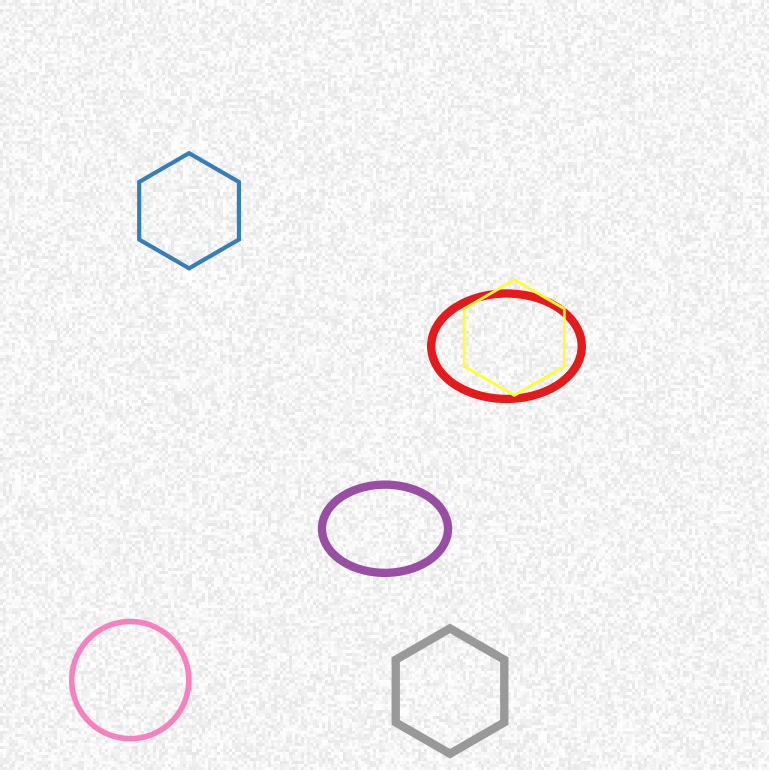[{"shape": "oval", "thickness": 3, "radius": 0.49, "center": [0.658, 0.55]}, {"shape": "hexagon", "thickness": 1.5, "radius": 0.37, "center": [0.246, 0.726]}, {"shape": "oval", "thickness": 3, "radius": 0.41, "center": [0.5, 0.313]}, {"shape": "hexagon", "thickness": 1, "radius": 0.38, "center": [0.668, 0.562]}, {"shape": "circle", "thickness": 2, "radius": 0.38, "center": [0.169, 0.117]}, {"shape": "hexagon", "thickness": 3, "radius": 0.41, "center": [0.584, 0.102]}]